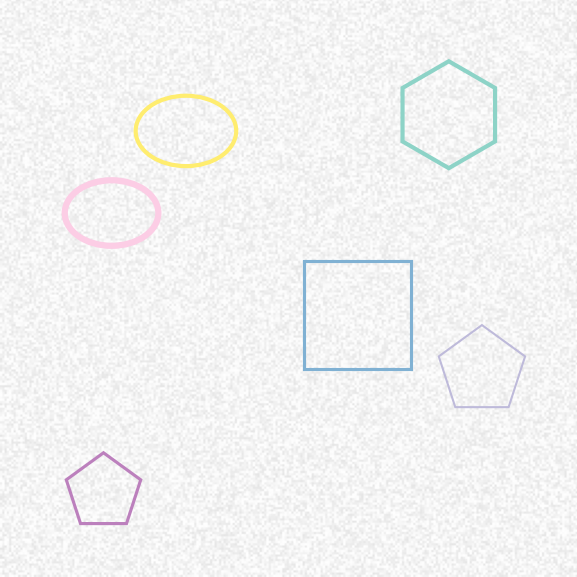[{"shape": "hexagon", "thickness": 2, "radius": 0.46, "center": [0.777, 0.801]}, {"shape": "pentagon", "thickness": 1, "radius": 0.39, "center": [0.835, 0.358]}, {"shape": "square", "thickness": 1.5, "radius": 0.47, "center": [0.619, 0.454]}, {"shape": "oval", "thickness": 3, "radius": 0.41, "center": [0.193, 0.63]}, {"shape": "pentagon", "thickness": 1.5, "radius": 0.34, "center": [0.179, 0.147]}, {"shape": "oval", "thickness": 2, "radius": 0.44, "center": [0.322, 0.772]}]